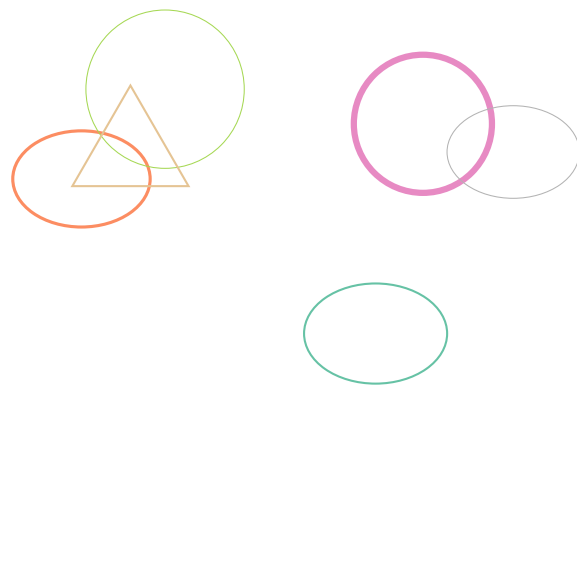[{"shape": "oval", "thickness": 1, "radius": 0.62, "center": [0.65, 0.422]}, {"shape": "oval", "thickness": 1.5, "radius": 0.59, "center": [0.141, 0.689]}, {"shape": "circle", "thickness": 3, "radius": 0.6, "center": [0.732, 0.785]}, {"shape": "circle", "thickness": 0.5, "radius": 0.69, "center": [0.286, 0.845]}, {"shape": "triangle", "thickness": 1, "radius": 0.58, "center": [0.226, 0.735]}, {"shape": "oval", "thickness": 0.5, "radius": 0.57, "center": [0.889, 0.736]}]